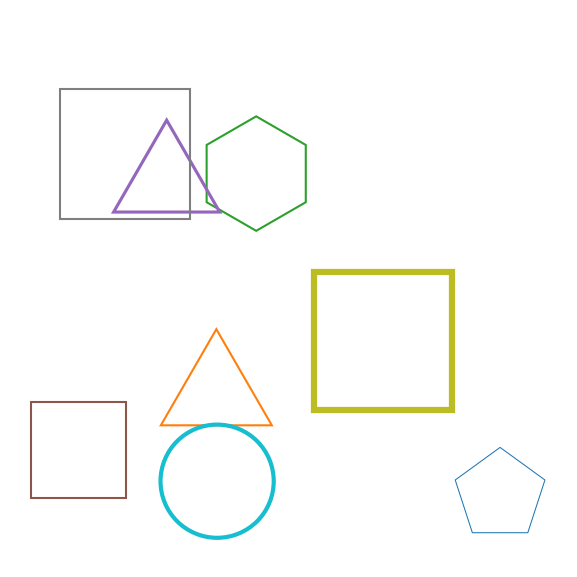[{"shape": "pentagon", "thickness": 0.5, "radius": 0.41, "center": [0.866, 0.143]}, {"shape": "triangle", "thickness": 1, "radius": 0.55, "center": [0.375, 0.318]}, {"shape": "hexagon", "thickness": 1, "radius": 0.5, "center": [0.444, 0.699]}, {"shape": "triangle", "thickness": 1.5, "radius": 0.53, "center": [0.289, 0.685]}, {"shape": "square", "thickness": 1, "radius": 0.41, "center": [0.136, 0.22]}, {"shape": "square", "thickness": 1, "radius": 0.56, "center": [0.217, 0.732]}, {"shape": "square", "thickness": 3, "radius": 0.6, "center": [0.664, 0.409]}, {"shape": "circle", "thickness": 2, "radius": 0.49, "center": [0.376, 0.166]}]